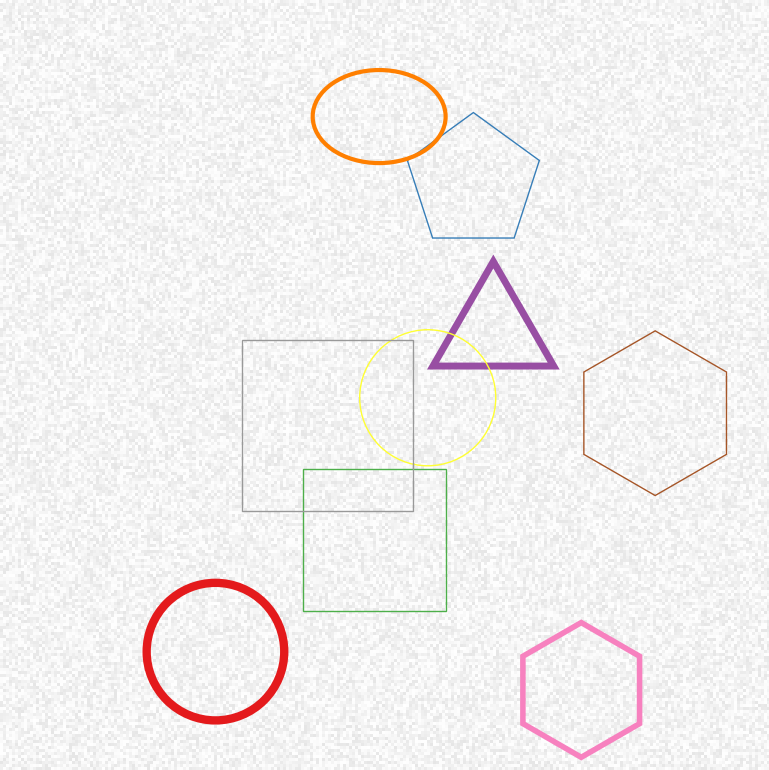[{"shape": "circle", "thickness": 3, "radius": 0.45, "center": [0.28, 0.154]}, {"shape": "pentagon", "thickness": 0.5, "radius": 0.45, "center": [0.615, 0.764]}, {"shape": "square", "thickness": 0.5, "radius": 0.46, "center": [0.487, 0.299]}, {"shape": "triangle", "thickness": 2.5, "radius": 0.45, "center": [0.641, 0.57]}, {"shape": "oval", "thickness": 1.5, "radius": 0.43, "center": [0.492, 0.849]}, {"shape": "circle", "thickness": 0.5, "radius": 0.44, "center": [0.555, 0.483]}, {"shape": "hexagon", "thickness": 0.5, "radius": 0.53, "center": [0.851, 0.463]}, {"shape": "hexagon", "thickness": 2, "radius": 0.44, "center": [0.755, 0.104]}, {"shape": "square", "thickness": 0.5, "radius": 0.56, "center": [0.425, 0.448]}]